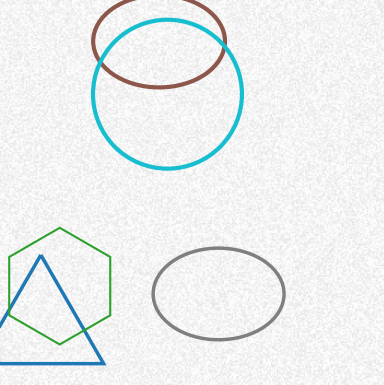[{"shape": "triangle", "thickness": 2.5, "radius": 0.94, "center": [0.106, 0.15]}, {"shape": "hexagon", "thickness": 1.5, "radius": 0.76, "center": [0.155, 0.257]}, {"shape": "oval", "thickness": 3, "radius": 0.86, "center": [0.413, 0.893]}, {"shape": "oval", "thickness": 2.5, "radius": 0.85, "center": [0.568, 0.236]}, {"shape": "circle", "thickness": 3, "radius": 0.97, "center": [0.435, 0.755]}]